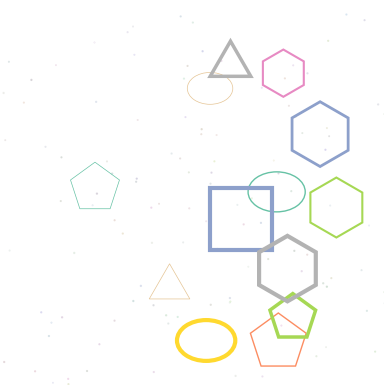[{"shape": "pentagon", "thickness": 0.5, "radius": 0.33, "center": [0.247, 0.512]}, {"shape": "oval", "thickness": 1, "radius": 0.37, "center": [0.719, 0.502]}, {"shape": "pentagon", "thickness": 1, "radius": 0.38, "center": [0.723, 0.111]}, {"shape": "hexagon", "thickness": 2, "radius": 0.42, "center": [0.831, 0.652]}, {"shape": "square", "thickness": 3, "radius": 0.4, "center": [0.625, 0.43]}, {"shape": "hexagon", "thickness": 1.5, "radius": 0.31, "center": [0.736, 0.81]}, {"shape": "pentagon", "thickness": 2.5, "radius": 0.31, "center": [0.76, 0.175]}, {"shape": "hexagon", "thickness": 1.5, "radius": 0.39, "center": [0.874, 0.461]}, {"shape": "oval", "thickness": 3, "radius": 0.38, "center": [0.535, 0.116]}, {"shape": "oval", "thickness": 0.5, "radius": 0.3, "center": [0.546, 0.77]}, {"shape": "triangle", "thickness": 0.5, "radius": 0.3, "center": [0.44, 0.254]}, {"shape": "hexagon", "thickness": 3, "radius": 0.43, "center": [0.747, 0.302]}, {"shape": "triangle", "thickness": 2.5, "radius": 0.3, "center": [0.599, 0.832]}]